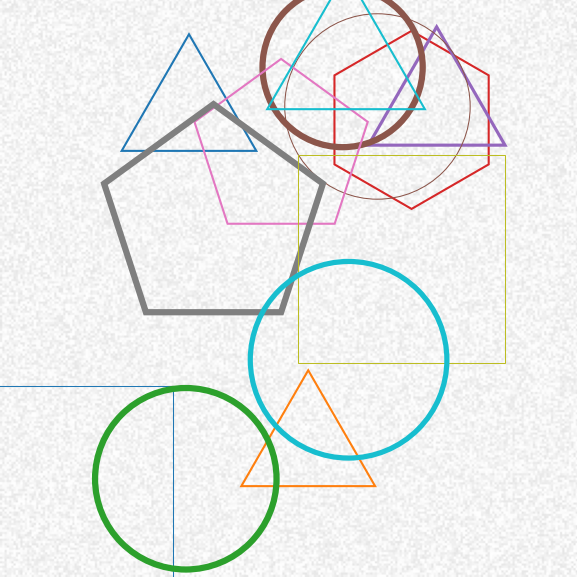[{"shape": "triangle", "thickness": 1, "radius": 0.67, "center": [0.327, 0.805]}, {"shape": "square", "thickness": 0.5, "radius": 1.0, "center": [0.1, 0.132]}, {"shape": "triangle", "thickness": 1, "radius": 0.67, "center": [0.534, 0.224]}, {"shape": "circle", "thickness": 3, "radius": 0.79, "center": [0.322, 0.17]}, {"shape": "hexagon", "thickness": 1, "radius": 0.77, "center": [0.713, 0.792]}, {"shape": "triangle", "thickness": 1.5, "radius": 0.68, "center": [0.756, 0.816]}, {"shape": "circle", "thickness": 0.5, "radius": 0.8, "center": [0.654, 0.815]}, {"shape": "circle", "thickness": 3, "radius": 0.69, "center": [0.593, 0.883]}, {"shape": "pentagon", "thickness": 1, "radius": 0.79, "center": [0.487, 0.739]}, {"shape": "pentagon", "thickness": 3, "radius": 1.0, "center": [0.37, 0.62]}, {"shape": "square", "thickness": 0.5, "radius": 0.9, "center": [0.695, 0.551]}, {"shape": "triangle", "thickness": 1, "radius": 0.79, "center": [0.599, 0.889]}, {"shape": "circle", "thickness": 2.5, "radius": 0.85, "center": [0.604, 0.376]}]